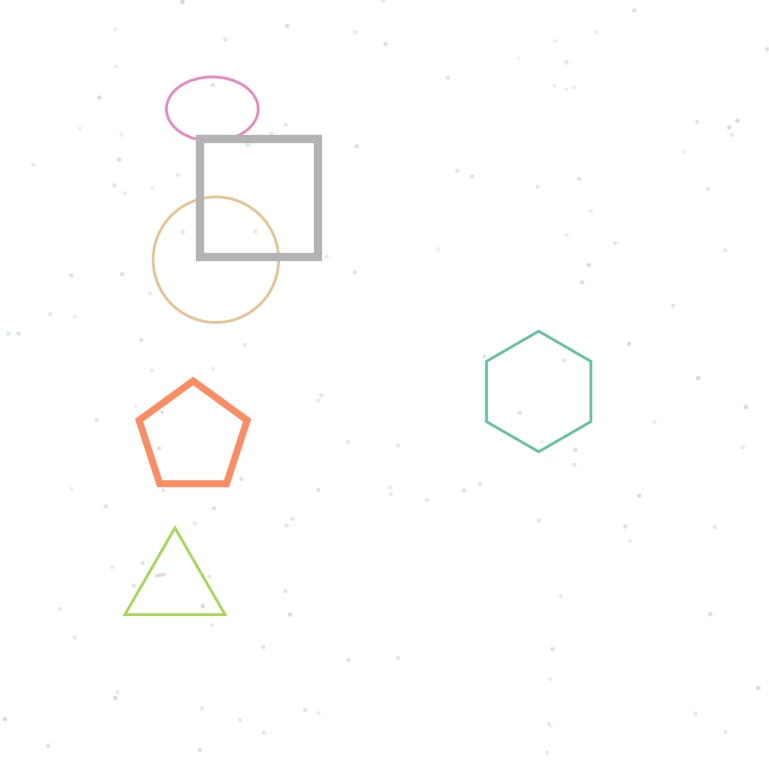[{"shape": "hexagon", "thickness": 1, "radius": 0.39, "center": [0.7, 0.492]}, {"shape": "pentagon", "thickness": 2.5, "radius": 0.37, "center": [0.251, 0.431]}, {"shape": "oval", "thickness": 1, "radius": 0.3, "center": [0.276, 0.858]}, {"shape": "triangle", "thickness": 1, "radius": 0.38, "center": [0.227, 0.239]}, {"shape": "circle", "thickness": 1, "radius": 0.41, "center": [0.28, 0.663]}, {"shape": "square", "thickness": 3, "radius": 0.38, "center": [0.337, 0.742]}]